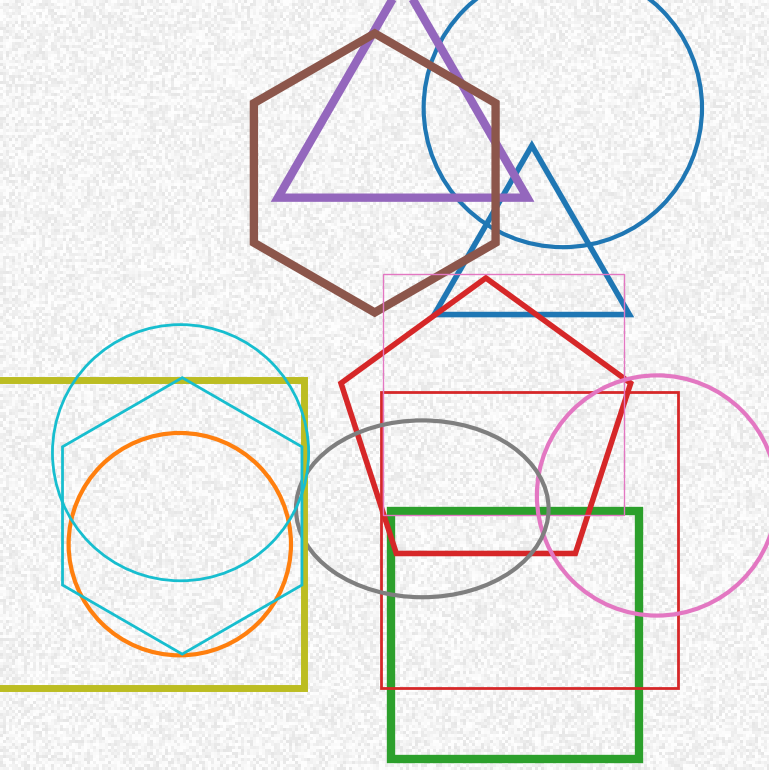[{"shape": "triangle", "thickness": 2, "radius": 0.73, "center": [0.691, 0.665]}, {"shape": "circle", "thickness": 1.5, "radius": 0.9, "center": [0.731, 0.86]}, {"shape": "circle", "thickness": 1.5, "radius": 0.72, "center": [0.233, 0.293]}, {"shape": "square", "thickness": 3, "radius": 0.8, "center": [0.669, 0.175]}, {"shape": "pentagon", "thickness": 2, "radius": 0.99, "center": [0.631, 0.441]}, {"shape": "square", "thickness": 1, "radius": 0.96, "center": [0.687, 0.299]}, {"shape": "triangle", "thickness": 3, "radius": 0.93, "center": [0.523, 0.837]}, {"shape": "hexagon", "thickness": 3, "radius": 0.91, "center": [0.487, 0.775]}, {"shape": "square", "thickness": 0.5, "radius": 0.78, "center": [0.654, 0.487]}, {"shape": "circle", "thickness": 1.5, "radius": 0.78, "center": [0.853, 0.357]}, {"shape": "oval", "thickness": 1.5, "radius": 0.82, "center": [0.548, 0.339]}, {"shape": "square", "thickness": 2.5, "radius": 1.0, "center": [0.195, 0.307]}, {"shape": "hexagon", "thickness": 1, "radius": 0.9, "center": [0.237, 0.33]}, {"shape": "circle", "thickness": 1, "radius": 0.83, "center": [0.234, 0.412]}]